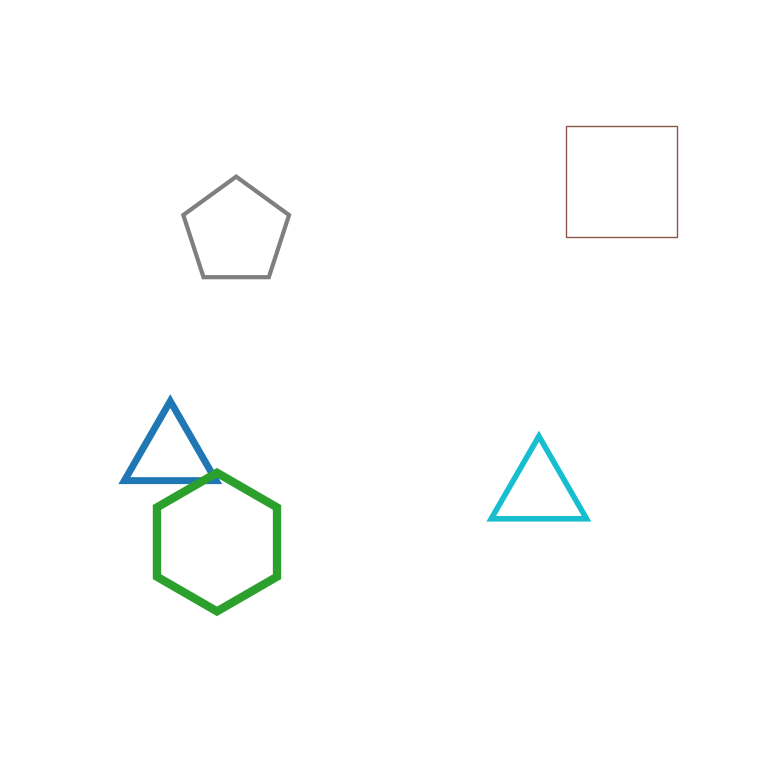[{"shape": "triangle", "thickness": 2.5, "radius": 0.34, "center": [0.221, 0.41]}, {"shape": "hexagon", "thickness": 3, "radius": 0.45, "center": [0.282, 0.296]}, {"shape": "square", "thickness": 0.5, "radius": 0.36, "center": [0.807, 0.764]}, {"shape": "pentagon", "thickness": 1.5, "radius": 0.36, "center": [0.307, 0.698]}, {"shape": "triangle", "thickness": 2, "radius": 0.36, "center": [0.7, 0.362]}]